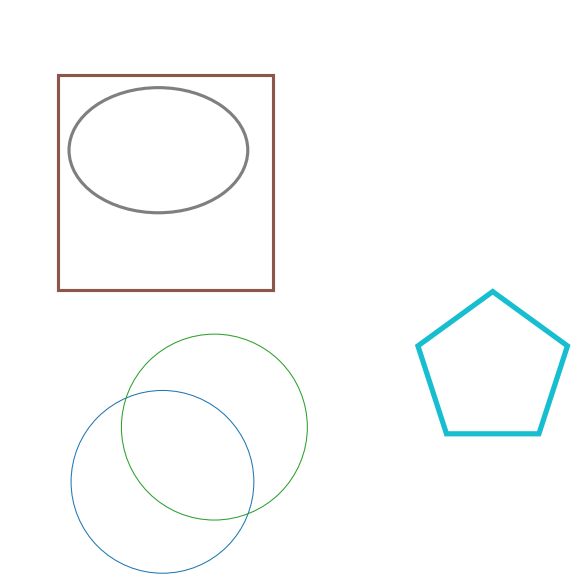[{"shape": "circle", "thickness": 0.5, "radius": 0.79, "center": [0.281, 0.165]}, {"shape": "circle", "thickness": 0.5, "radius": 0.8, "center": [0.371, 0.26]}, {"shape": "square", "thickness": 1.5, "radius": 0.93, "center": [0.286, 0.683]}, {"shape": "oval", "thickness": 1.5, "radius": 0.77, "center": [0.274, 0.739]}, {"shape": "pentagon", "thickness": 2.5, "radius": 0.68, "center": [0.853, 0.358]}]